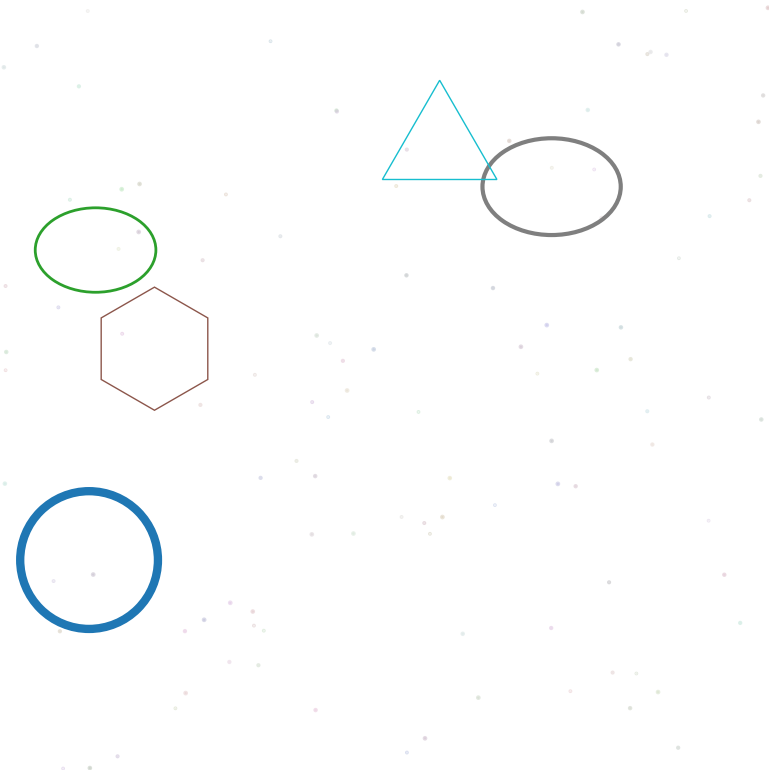[{"shape": "circle", "thickness": 3, "radius": 0.45, "center": [0.116, 0.273]}, {"shape": "oval", "thickness": 1, "radius": 0.39, "center": [0.124, 0.675]}, {"shape": "hexagon", "thickness": 0.5, "radius": 0.4, "center": [0.201, 0.547]}, {"shape": "oval", "thickness": 1.5, "radius": 0.45, "center": [0.716, 0.758]}, {"shape": "triangle", "thickness": 0.5, "radius": 0.43, "center": [0.571, 0.81]}]